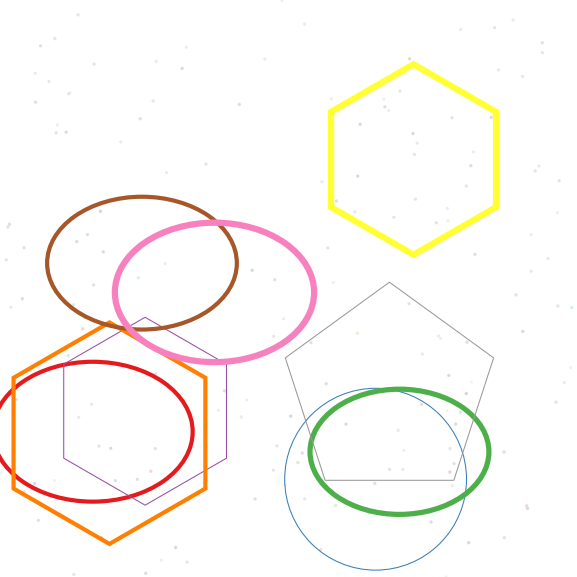[{"shape": "oval", "thickness": 2, "radius": 0.87, "center": [0.161, 0.252]}, {"shape": "circle", "thickness": 0.5, "radius": 0.79, "center": [0.65, 0.169]}, {"shape": "oval", "thickness": 2.5, "radius": 0.77, "center": [0.692, 0.217]}, {"shape": "hexagon", "thickness": 0.5, "radius": 0.81, "center": [0.251, 0.287]}, {"shape": "hexagon", "thickness": 2, "radius": 0.96, "center": [0.19, 0.249]}, {"shape": "hexagon", "thickness": 3, "radius": 0.82, "center": [0.716, 0.723]}, {"shape": "oval", "thickness": 2, "radius": 0.82, "center": [0.246, 0.543]}, {"shape": "oval", "thickness": 3, "radius": 0.86, "center": [0.371, 0.493]}, {"shape": "pentagon", "thickness": 0.5, "radius": 0.95, "center": [0.674, 0.321]}]